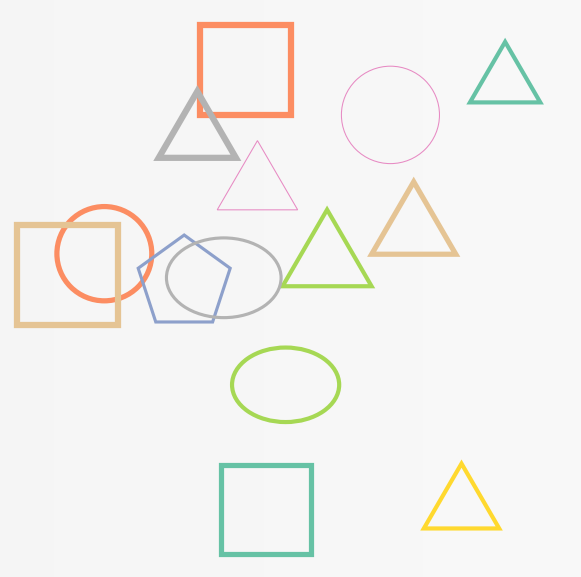[{"shape": "square", "thickness": 2.5, "radius": 0.38, "center": [0.458, 0.117]}, {"shape": "triangle", "thickness": 2, "radius": 0.35, "center": [0.869, 0.857]}, {"shape": "square", "thickness": 3, "radius": 0.39, "center": [0.422, 0.878]}, {"shape": "circle", "thickness": 2.5, "radius": 0.41, "center": [0.18, 0.56]}, {"shape": "pentagon", "thickness": 1.5, "radius": 0.42, "center": [0.317, 0.509]}, {"shape": "triangle", "thickness": 0.5, "radius": 0.4, "center": [0.443, 0.676]}, {"shape": "circle", "thickness": 0.5, "radius": 0.42, "center": [0.672, 0.8]}, {"shape": "triangle", "thickness": 2, "radius": 0.44, "center": [0.563, 0.548]}, {"shape": "oval", "thickness": 2, "radius": 0.46, "center": [0.491, 0.333]}, {"shape": "triangle", "thickness": 2, "radius": 0.37, "center": [0.794, 0.121]}, {"shape": "square", "thickness": 3, "radius": 0.43, "center": [0.116, 0.523]}, {"shape": "triangle", "thickness": 2.5, "radius": 0.42, "center": [0.712, 0.601]}, {"shape": "triangle", "thickness": 3, "radius": 0.38, "center": [0.339, 0.764]}, {"shape": "oval", "thickness": 1.5, "radius": 0.49, "center": [0.385, 0.518]}]